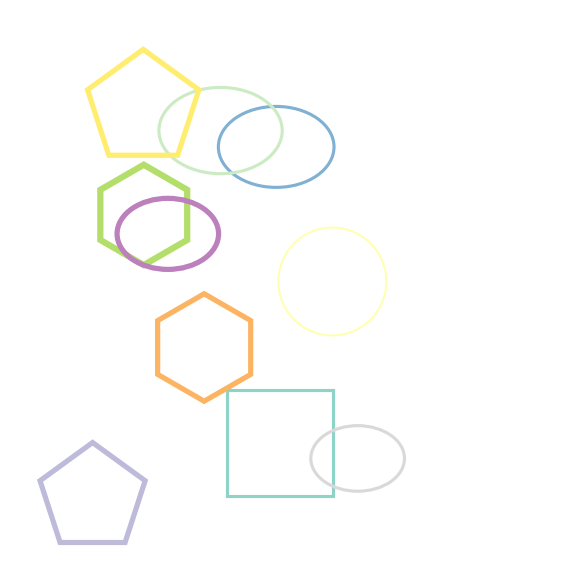[{"shape": "square", "thickness": 1.5, "radius": 0.46, "center": [0.485, 0.232]}, {"shape": "circle", "thickness": 1, "radius": 0.47, "center": [0.575, 0.512]}, {"shape": "pentagon", "thickness": 2.5, "radius": 0.48, "center": [0.16, 0.137]}, {"shape": "oval", "thickness": 1.5, "radius": 0.5, "center": [0.478, 0.745]}, {"shape": "hexagon", "thickness": 2.5, "radius": 0.47, "center": [0.354, 0.397]}, {"shape": "hexagon", "thickness": 3, "radius": 0.43, "center": [0.249, 0.627]}, {"shape": "oval", "thickness": 1.5, "radius": 0.41, "center": [0.619, 0.205]}, {"shape": "oval", "thickness": 2.5, "radius": 0.44, "center": [0.291, 0.594]}, {"shape": "oval", "thickness": 1.5, "radius": 0.53, "center": [0.382, 0.773]}, {"shape": "pentagon", "thickness": 2.5, "radius": 0.51, "center": [0.248, 0.812]}]